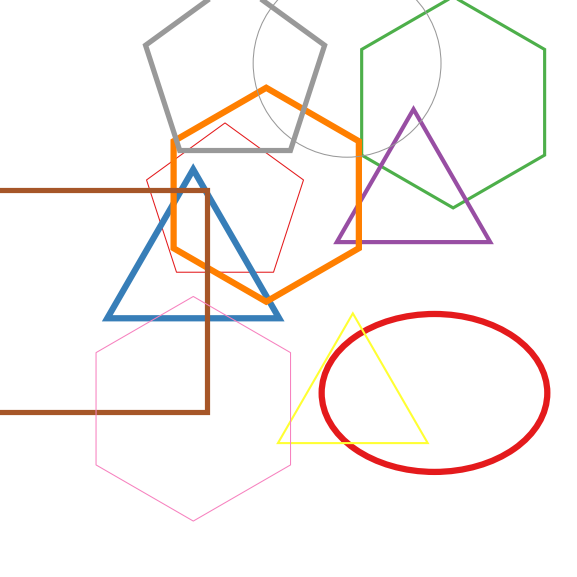[{"shape": "pentagon", "thickness": 0.5, "radius": 0.71, "center": [0.39, 0.643]}, {"shape": "oval", "thickness": 3, "radius": 0.98, "center": [0.752, 0.319]}, {"shape": "triangle", "thickness": 3, "radius": 0.86, "center": [0.335, 0.534]}, {"shape": "hexagon", "thickness": 1.5, "radius": 0.91, "center": [0.785, 0.822]}, {"shape": "triangle", "thickness": 2, "radius": 0.77, "center": [0.716, 0.657]}, {"shape": "hexagon", "thickness": 3, "radius": 0.93, "center": [0.461, 0.662]}, {"shape": "triangle", "thickness": 1, "radius": 0.75, "center": [0.611, 0.307]}, {"shape": "square", "thickness": 2.5, "radius": 0.96, "center": [0.166, 0.478]}, {"shape": "hexagon", "thickness": 0.5, "radius": 0.97, "center": [0.335, 0.291]}, {"shape": "circle", "thickness": 0.5, "radius": 0.81, "center": [0.601, 0.89]}, {"shape": "pentagon", "thickness": 2.5, "radius": 0.82, "center": [0.407, 0.87]}]